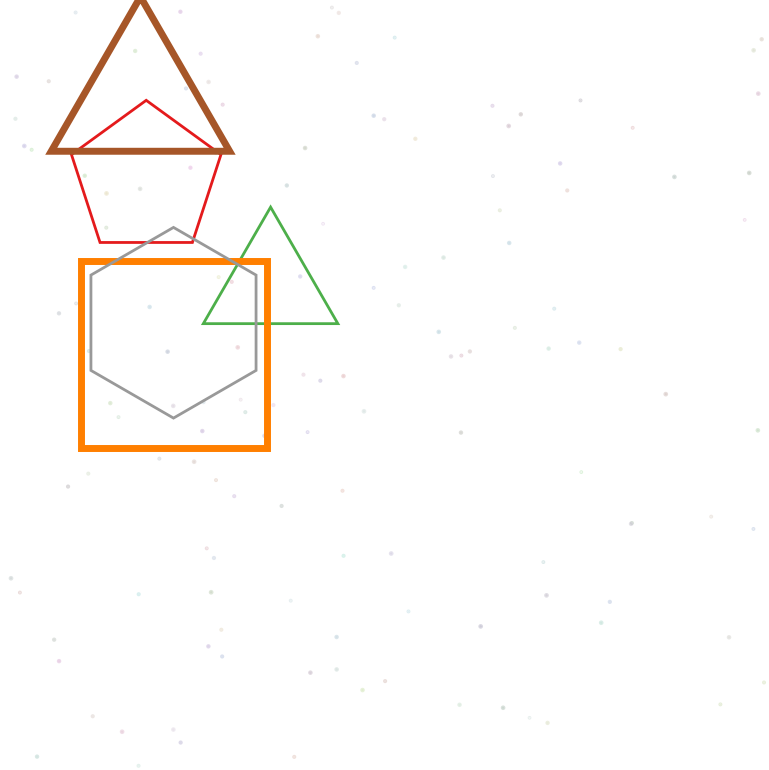[{"shape": "pentagon", "thickness": 1, "radius": 0.51, "center": [0.19, 0.768]}, {"shape": "triangle", "thickness": 1, "radius": 0.5, "center": [0.351, 0.63]}, {"shape": "square", "thickness": 2.5, "radius": 0.61, "center": [0.226, 0.54]}, {"shape": "triangle", "thickness": 2.5, "radius": 0.67, "center": [0.182, 0.87]}, {"shape": "hexagon", "thickness": 1, "radius": 0.62, "center": [0.225, 0.581]}]